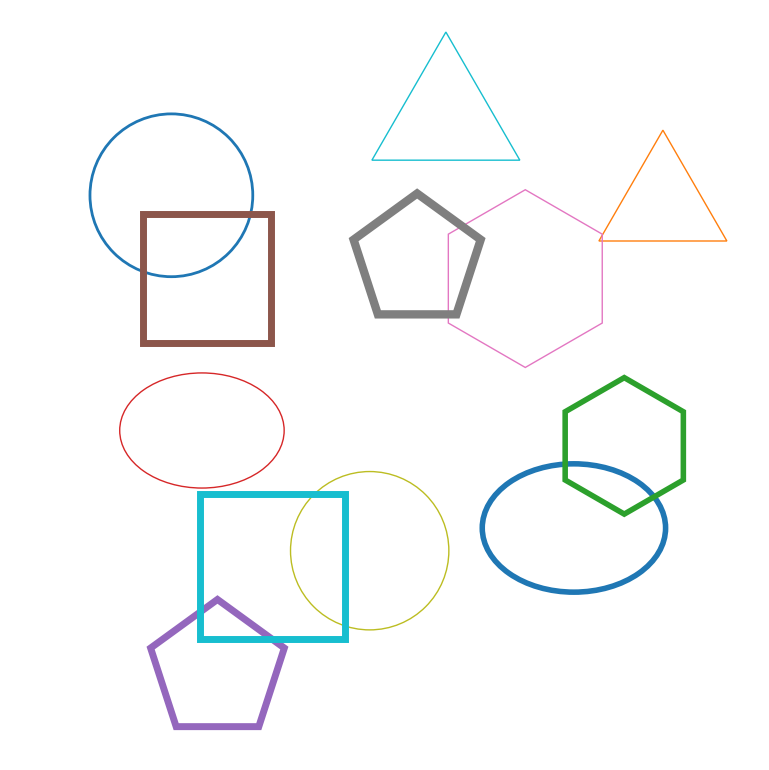[{"shape": "circle", "thickness": 1, "radius": 0.53, "center": [0.223, 0.746]}, {"shape": "oval", "thickness": 2, "radius": 0.6, "center": [0.745, 0.314]}, {"shape": "triangle", "thickness": 0.5, "radius": 0.48, "center": [0.861, 0.735]}, {"shape": "hexagon", "thickness": 2, "radius": 0.44, "center": [0.811, 0.421]}, {"shape": "oval", "thickness": 0.5, "radius": 0.53, "center": [0.262, 0.441]}, {"shape": "pentagon", "thickness": 2.5, "radius": 0.46, "center": [0.282, 0.13]}, {"shape": "square", "thickness": 2.5, "radius": 0.42, "center": [0.269, 0.638]}, {"shape": "hexagon", "thickness": 0.5, "radius": 0.58, "center": [0.682, 0.638]}, {"shape": "pentagon", "thickness": 3, "radius": 0.43, "center": [0.542, 0.662]}, {"shape": "circle", "thickness": 0.5, "radius": 0.51, "center": [0.48, 0.285]}, {"shape": "triangle", "thickness": 0.5, "radius": 0.55, "center": [0.579, 0.847]}, {"shape": "square", "thickness": 2.5, "radius": 0.47, "center": [0.354, 0.264]}]